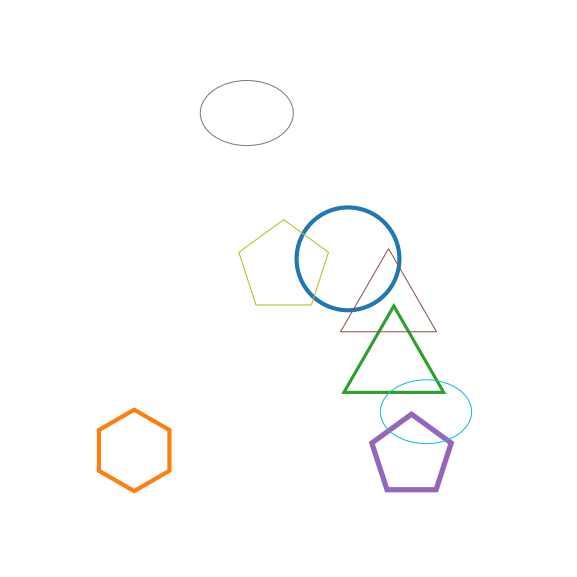[{"shape": "circle", "thickness": 2, "radius": 0.45, "center": [0.603, 0.551]}, {"shape": "hexagon", "thickness": 2, "radius": 0.35, "center": [0.232, 0.219]}, {"shape": "triangle", "thickness": 1.5, "radius": 0.5, "center": [0.682, 0.37]}, {"shape": "pentagon", "thickness": 2.5, "radius": 0.36, "center": [0.713, 0.21]}, {"shape": "triangle", "thickness": 0.5, "radius": 0.48, "center": [0.673, 0.473]}, {"shape": "oval", "thickness": 0.5, "radius": 0.4, "center": [0.427, 0.803]}, {"shape": "pentagon", "thickness": 0.5, "radius": 0.41, "center": [0.491, 0.537]}, {"shape": "oval", "thickness": 0.5, "radius": 0.39, "center": [0.738, 0.286]}]